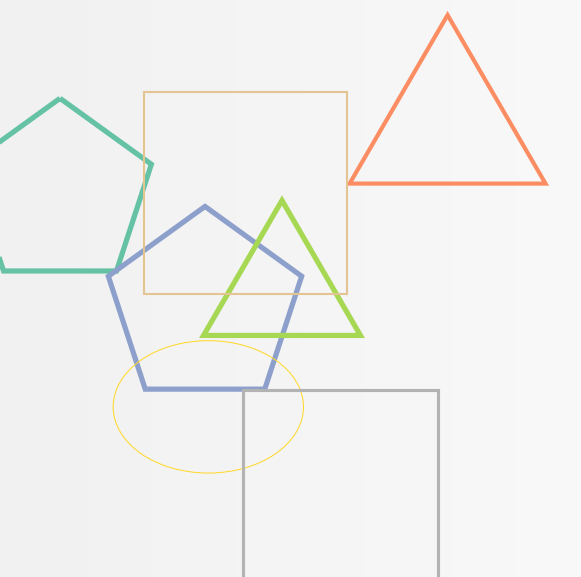[{"shape": "pentagon", "thickness": 2.5, "radius": 0.83, "center": [0.103, 0.664]}, {"shape": "triangle", "thickness": 2, "radius": 0.97, "center": [0.77, 0.779]}, {"shape": "pentagon", "thickness": 2.5, "radius": 0.87, "center": [0.353, 0.467]}, {"shape": "triangle", "thickness": 2.5, "radius": 0.78, "center": [0.485, 0.496]}, {"shape": "oval", "thickness": 0.5, "radius": 0.82, "center": [0.358, 0.295]}, {"shape": "square", "thickness": 1, "radius": 0.87, "center": [0.422, 0.665]}, {"shape": "square", "thickness": 1.5, "radius": 0.84, "center": [0.586, 0.156]}]